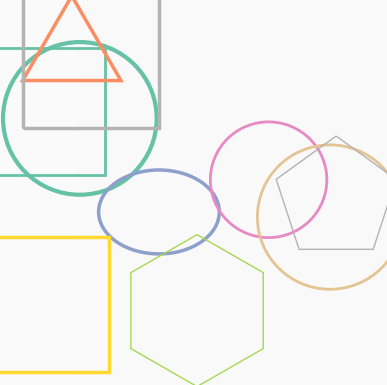[{"shape": "circle", "thickness": 3, "radius": 0.99, "center": [0.206, 0.692]}, {"shape": "square", "thickness": 2, "radius": 0.83, "center": [0.106, 0.71]}, {"shape": "triangle", "thickness": 2.5, "radius": 0.73, "center": [0.185, 0.864]}, {"shape": "oval", "thickness": 2.5, "radius": 0.78, "center": [0.41, 0.449]}, {"shape": "circle", "thickness": 2, "radius": 0.75, "center": [0.693, 0.533]}, {"shape": "hexagon", "thickness": 1, "radius": 0.99, "center": [0.509, 0.193]}, {"shape": "square", "thickness": 2.5, "radius": 0.88, "center": [0.107, 0.208]}, {"shape": "circle", "thickness": 2, "radius": 0.94, "center": [0.852, 0.436]}, {"shape": "pentagon", "thickness": 1, "radius": 0.81, "center": [0.867, 0.484]}, {"shape": "square", "thickness": 2.5, "radius": 0.88, "center": [0.235, 0.843]}]